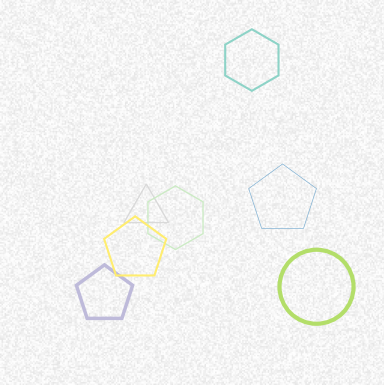[{"shape": "hexagon", "thickness": 1.5, "radius": 0.4, "center": [0.654, 0.844]}, {"shape": "pentagon", "thickness": 2.5, "radius": 0.38, "center": [0.271, 0.235]}, {"shape": "pentagon", "thickness": 0.5, "radius": 0.46, "center": [0.734, 0.482]}, {"shape": "circle", "thickness": 3, "radius": 0.48, "center": [0.822, 0.255]}, {"shape": "triangle", "thickness": 1, "radius": 0.33, "center": [0.38, 0.455]}, {"shape": "hexagon", "thickness": 1, "radius": 0.41, "center": [0.456, 0.434]}, {"shape": "pentagon", "thickness": 1.5, "radius": 0.42, "center": [0.351, 0.353]}]